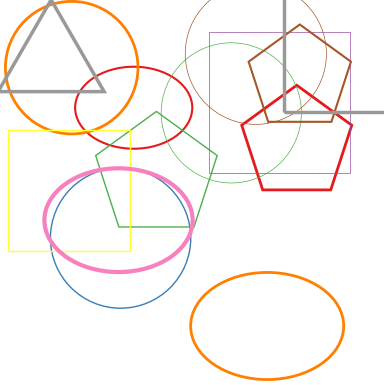[{"shape": "pentagon", "thickness": 2, "radius": 0.75, "center": [0.771, 0.628]}, {"shape": "oval", "thickness": 1.5, "radius": 0.76, "center": [0.347, 0.72]}, {"shape": "circle", "thickness": 1, "radius": 0.91, "center": [0.313, 0.382]}, {"shape": "circle", "thickness": 0.5, "radius": 0.91, "center": [0.601, 0.707]}, {"shape": "pentagon", "thickness": 1, "radius": 0.83, "center": [0.406, 0.545]}, {"shape": "square", "thickness": 0.5, "radius": 0.92, "center": [0.727, 0.733]}, {"shape": "circle", "thickness": 2, "radius": 0.86, "center": [0.186, 0.824]}, {"shape": "oval", "thickness": 2, "radius": 0.99, "center": [0.694, 0.153]}, {"shape": "square", "thickness": 1, "radius": 0.79, "center": [0.179, 0.504]}, {"shape": "circle", "thickness": 0.5, "radius": 0.92, "center": [0.664, 0.86]}, {"shape": "pentagon", "thickness": 1.5, "radius": 0.7, "center": [0.779, 0.797]}, {"shape": "oval", "thickness": 3, "radius": 0.96, "center": [0.308, 0.428]}, {"shape": "square", "thickness": 2.5, "radius": 0.74, "center": [0.887, 0.857]}, {"shape": "triangle", "thickness": 2.5, "radius": 0.79, "center": [0.133, 0.841]}]